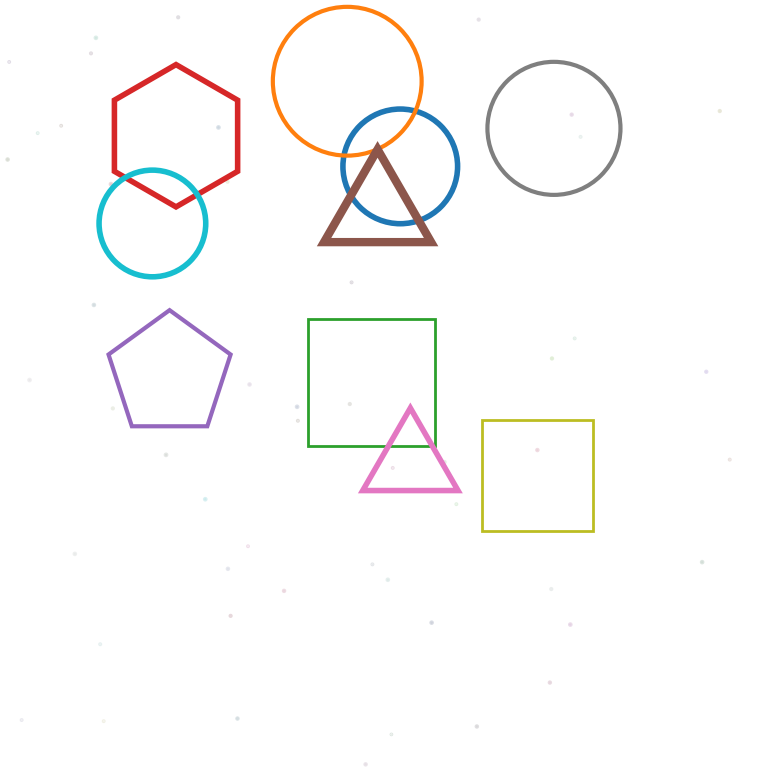[{"shape": "circle", "thickness": 2, "radius": 0.37, "center": [0.52, 0.784]}, {"shape": "circle", "thickness": 1.5, "radius": 0.48, "center": [0.451, 0.894]}, {"shape": "square", "thickness": 1, "radius": 0.41, "center": [0.482, 0.503]}, {"shape": "hexagon", "thickness": 2, "radius": 0.46, "center": [0.229, 0.824]}, {"shape": "pentagon", "thickness": 1.5, "radius": 0.42, "center": [0.22, 0.514]}, {"shape": "triangle", "thickness": 3, "radius": 0.4, "center": [0.49, 0.726]}, {"shape": "triangle", "thickness": 2, "radius": 0.36, "center": [0.533, 0.399]}, {"shape": "circle", "thickness": 1.5, "radius": 0.43, "center": [0.719, 0.833]}, {"shape": "square", "thickness": 1, "radius": 0.36, "center": [0.698, 0.382]}, {"shape": "circle", "thickness": 2, "radius": 0.35, "center": [0.198, 0.71]}]